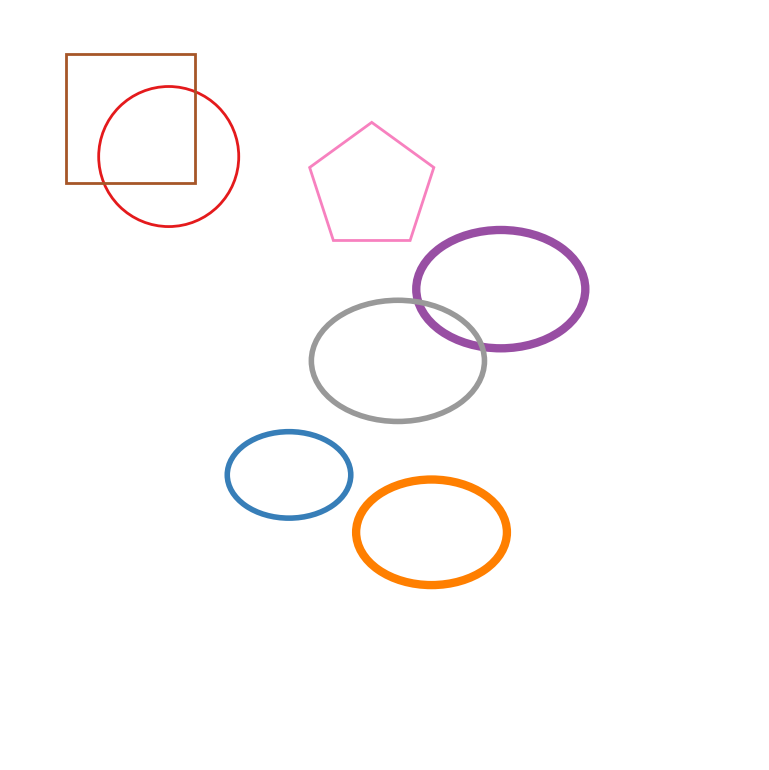[{"shape": "circle", "thickness": 1, "radius": 0.45, "center": [0.219, 0.797]}, {"shape": "oval", "thickness": 2, "radius": 0.4, "center": [0.375, 0.383]}, {"shape": "oval", "thickness": 3, "radius": 0.55, "center": [0.65, 0.624]}, {"shape": "oval", "thickness": 3, "radius": 0.49, "center": [0.56, 0.309]}, {"shape": "square", "thickness": 1, "radius": 0.42, "center": [0.17, 0.846]}, {"shape": "pentagon", "thickness": 1, "radius": 0.42, "center": [0.483, 0.756]}, {"shape": "oval", "thickness": 2, "radius": 0.56, "center": [0.517, 0.531]}]